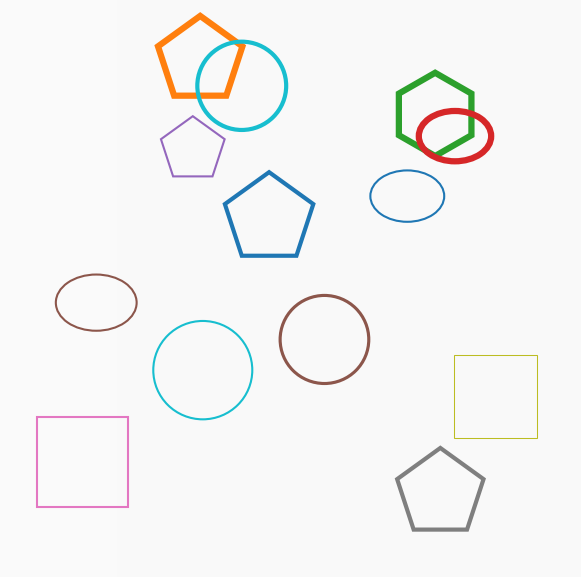[{"shape": "pentagon", "thickness": 2, "radius": 0.4, "center": [0.463, 0.621]}, {"shape": "oval", "thickness": 1, "radius": 0.32, "center": [0.701, 0.66]}, {"shape": "pentagon", "thickness": 3, "radius": 0.38, "center": [0.344, 0.895]}, {"shape": "hexagon", "thickness": 3, "radius": 0.36, "center": [0.749, 0.801]}, {"shape": "oval", "thickness": 3, "radius": 0.31, "center": [0.783, 0.763]}, {"shape": "pentagon", "thickness": 1, "radius": 0.29, "center": [0.332, 0.74]}, {"shape": "oval", "thickness": 1, "radius": 0.35, "center": [0.166, 0.475]}, {"shape": "circle", "thickness": 1.5, "radius": 0.38, "center": [0.558, 0.411]}, {"shape": "square", "thickness": 1, "radius": 0.39, "center": [0.142, 0.199]}, {"shape": "pentagon", "thickness": 2, "radius": 0.39, "center": [0.758, 0.145]}, {"shape": "square", "thickness": 0.5, "radius": 0.36, "center": [0.852, 0.313]}, {"shape": "circle", "thickness": 2, "radius": 0.38, "center": [0.416, 0.851]}, {"shape": "circle", "thickness": 1, "radius": 0.43, "center": [0.349, 0.358]}]